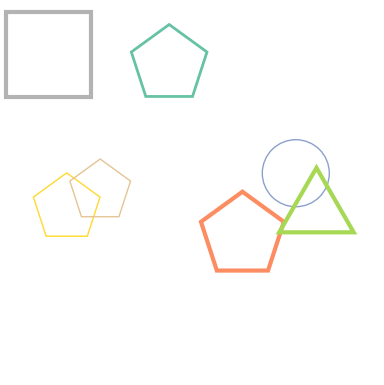[{"shape": "pentagon", "thickness": 2, "radius": 0.52, "center": [0.439, 0.833]}, {"shape": "pentagon", "thickness": 3, "radius": 0.57, "center": [0.63, 0.389]}, {"shape": "circle", "thickness": 1, "radius": 0.44, "center": [0.768, 0.55]}, {"shape": "triangle", "thickness": 3, "radius": 0.56, "center": [0.822, 0.452]}, {"shape": "pentagon", "thickness": 1, "radius": 0.45, "center": [0.173, 0.46]}, {"shape": "pentagon", "thickness": 1, "radius": 0.41, "center": [0.26, 0.504]}, {"shape": "square", "thickness": 3, "radius": 0.55, "center": [0.126, 0.86]}]